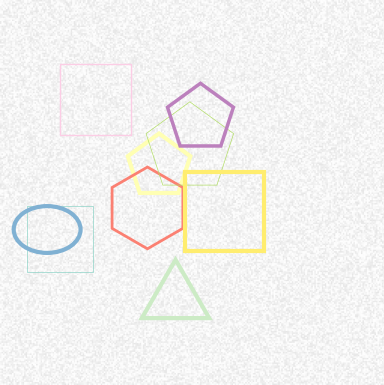[{"shape": "square", "thickness": 0.5, "radius": 0.43, "center": [0.156, 0.38]}, {"shape": "pentagon", "thickness": 3, "radius": 0.43, "center": [0.413, 0.568]}, {"shape": "hexagon", "thickness": 2, "radius": 0.53, "center": [0.383, 0.46]}, {"shape": "oval", "thickness": 3, "radius": 0.43, "center": [0.122, 0.404]}, {"shape": "pentagon", "thickness": 0.5, "radius": 0.6, "center": [0.493, 0.616]}, {"shape": "square", "thickness": 1, "radius": 0.46, "center": [0.248, 0.742]}, {"shape": "pentagon", "thickness": 2.5, "radius": 0.45, "center": [0.521, 0.694]}, {"shape": "triangle", "thickness": 3, "radius": 0.51, "center": [0.456, 0.224]}, {"shape": "square", "thickness": 3, "radius": 0.51, "center": [0.583, 0.451]}]